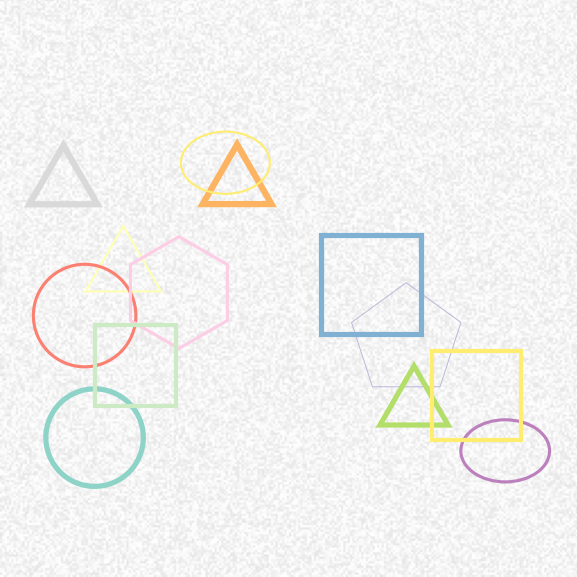[{"shape": "circle", "thickness": 2.5, "radius": 0.42, "center": [0.164, 0.241]}, {"shape": "triangle", "thickness": 1, "radius": 0.38, "center": [0.213, 0.532]}, {"shape": "pentagon", "thickness": 0.5, "radius": 0.5, "center": [0.703, 0.41]}, {"shape": "circle", "thickness": 1.5, "radius": 0.44, "center": [0.147, 0.453]}, {"shape": "square", "thickness": 2.5, "radius": 0.43, "center": [0.643, 0.507]}, {"shape": "triangle", "thickness": 3, "radius": 0.34, "center": [0.411, 0.68]}, {"shape": "triangle", "thickness": 2.5, "radius": 0.34, "center": [0.717, 0.297]}, {"shape": "hexagon", "thickness": 1.5, "radius": 0.48, "center": [0.31, 0.493]}, {"shape": "triangle", "thickness": 3, "radius": 0.34, "center": [0.11, 0.679]}, {"shape": "oval", "thickness": 1.5, "radius": 0.38, "center": [0.875, 0.218]}, {"shape": "square", "thickness": 2, "radius": 0.35, "center": [0.235, 0.367]}, {"shape": "oval", "thickness": 1, "radius": 0.39, "center": [0.39, 0.717]}, {"shape": "square", "thickness": 2, "radius": 0.39, "center": [0.826, 0.315]}]